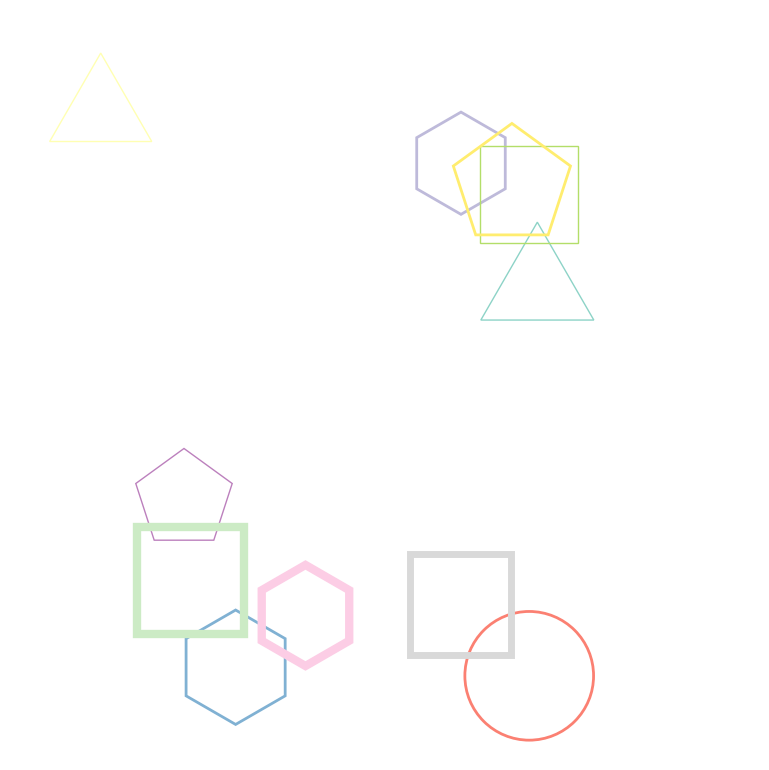[{"shape": "triangle", "thickness": 0.5, "radius": 0.42, "center": [0.698, 0.627]}, {"shape": "triangle", "thickness": 0.5, "radius": 0.38, "center": [0.131, 0.854]}, {"shape": "hexagon", "thickness": 1, "radius": 0.33, "center": [0.599, 0.788]}, {"shape": "circle", "thickness": 1, "radius": 0.42, "center": [0.687, 0.122]}, {"shape": "hexagon", "thickness": 1, "radius": 0.37, "center": [0.306, 0.133]}, {"shape": "square", "thickness": 0.5, "radius": 0.32, "center": [0.687, 0.747]}, {"shape": "hexagon", "thickness": 3, "radius": 0.33, "center": [0.397, 0.201]}, {"shape": "square", "thickness": 2.5, "radius": 0.33, "center": [0.598, 0.215]}, {"shape": "pentagon", "thickness": 0.5, "radius": 0.33, "center": [0.239, 0.352]}, {"shape": "square", "thickness": 3, "radius": 0.35, "center": [0.247, 0.247]}, {"shape": "pentagon", "thickness": 1, "radius": 0.4, "center": [0.665, 0.76]}]